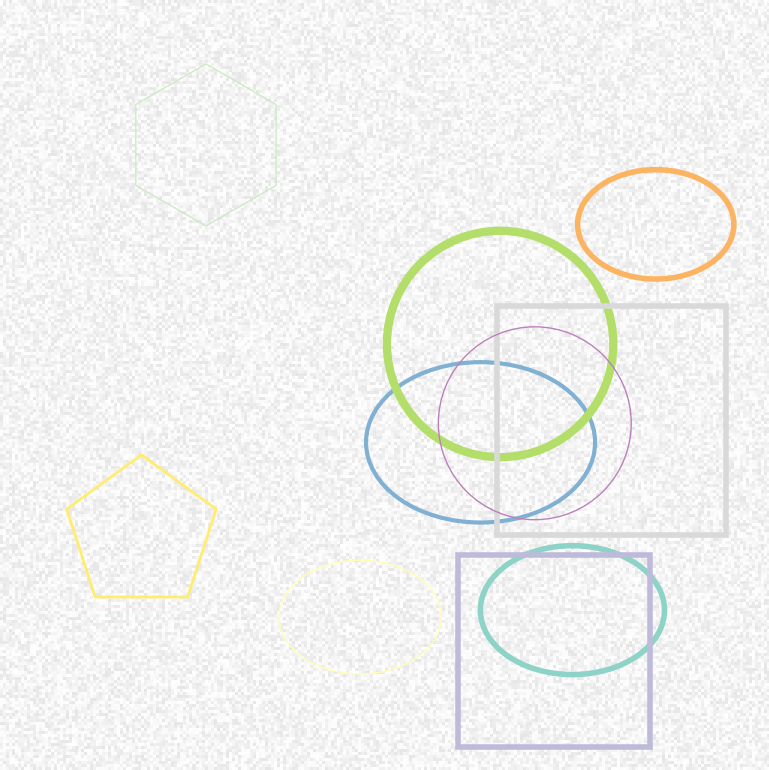[{"shape": "oval", "thickness": 2, "radius": 0.6, "center": [0.743, 0.208]}, {"shape": "oval", "thickness": 0.5, "radius": 0.53, "center": [0.468, 0.199]}, {"shape": "square", "thickness": 2, "radius": 0.62, "center": [0.719, 0.155]}, {"shape": "oval", "thickness": 1.5, "radius": 0.74, "center": [0.624, 0.426]}, {"shape": "oval", "thickness": 2, "radius": 0.51, "center": [0.852, 0.709]}, {"shape": "circle", "thickness": 3, "radius": 0.74, "center": [0.649, 0.553]}, {"shape": "square", "thickness": 2, "radius": 0.74, "center": [0.794, 0.454]}, {"shape": "circle", "thickness": 0.5, "radius": 0.63, "center": [0.695, 0.45]}, {"shape": "hexagon", "thickness": 0.5, "radius": 0.53, "center": [0.267, 0.812]}, {"shape": "pentagon", "thickness": 1, "radius": 0.51, "center": [0.184, 0.307]}]